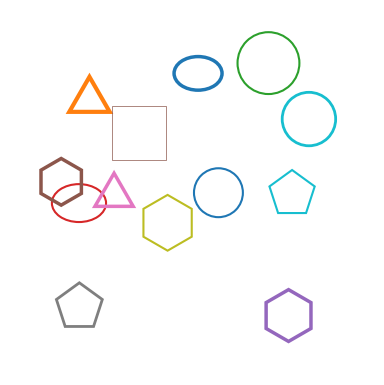[{"shape": "oval", "thickness": 2.5, "radius": 0.31, "center": [0.514, 0.809]}, {"shape": "circle", "thickness": 1.5, "radius": 0.32, "center": [0.567, 0.499]}, {"shape": "triangle", "thickness": 3, "radius": 0.3, "center": [0.232, 0.74]}, {"shape": "circle", "thickness": 1.5, "radius": 0.4, "center": [0.697, 0.836]}, {"shape": "oval", "thickness": 1.5, "radius": 0.35, "center": [0.205, 0.473]}, {"shape": "hexagon", "thickness": 2.5, "radius": 0.34, "center": [0.749, 0.18]}, {"shape": "square", "thickness": 0.5, "radius": 0.35, "center": [0.362, 0.654]}, {"shape": "hexagon", "thickness": 2.5, "radius": 0.3, "center": [0.159, 0.528]}, {"shape": "triangle", "thickness": 2.5, "radius": 0.29, "center": [0.296, 0.493]}, {"shape": "pentagon", "thickness": 2, "radius": 0.31, "center": [0.206, 0.203]}, {"shape": "hexagon", "thickness": 1.5, "radius": 0.36, "center": [0.435, 0.421]}, {"shape": "circle", "thickness": 2, "radius": 0.35, "center": [0.802, 0.691]}, {"shape": "pentagon", "thickness": 1.5, "radius": 0.31, "center": [0.759, 0.497]}]